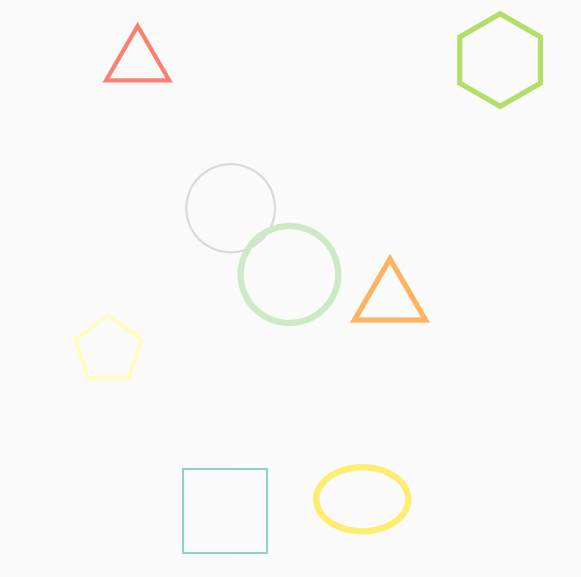[{"shape": "square", "thickness": 1, "radius": 0.36, "center": [0.387, 0.114]}, {"shape": "pentagon", "thickness": 1.5, "radius": 0.3, "center": [0.186, 0.393]}, {"shape": "triangle", "thickness": 2, "radius": 0.31, "center": [0.237, 0.891]}, {"shape": "triangle", "thickness": 2.5, "radius": 0.35, "center": [0.671, 0.48]}, {"shape": "hexagon", "thickness": 2.5, "radius": 0.4, "center": [0.86, 0.895]}, {"shape": "circle", "thickness": 1, "radius": 0.38, "center": [0.397, 0.639]}, {"shape": "circle", "thickness": 3, "radius": 0.42, "center": [0.498, 0.524]}, {"shape": "oval", "thickness": 3, "radius": 0.4, "center": [0.623, 0.135]}]